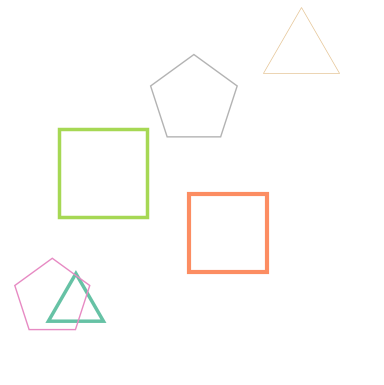[{"shape": "triangle", "thickness": 2.5, "radius": 0.41, "center": [0.197, 0.207]}, {"shape": "square", "thickness": 3, "radius": 0.5, "center": [0.592, 0.395]}, {"shape": "pentagon", "thickness": 1, "radius": 0.51, "center": [0.136, 0.227]}, {"shape": "square", "thickness": 2.5, "radius": 0.57, "center": [0.267, 0.551]}, {"shape": "triangle", "thickness": 0.5, "radius": 0.57, "center": [0.783, 0.866]}, {"shape": "pentagon", "thickness": 1, "radius": 0.59, "center": [0.504, 0.74]}]